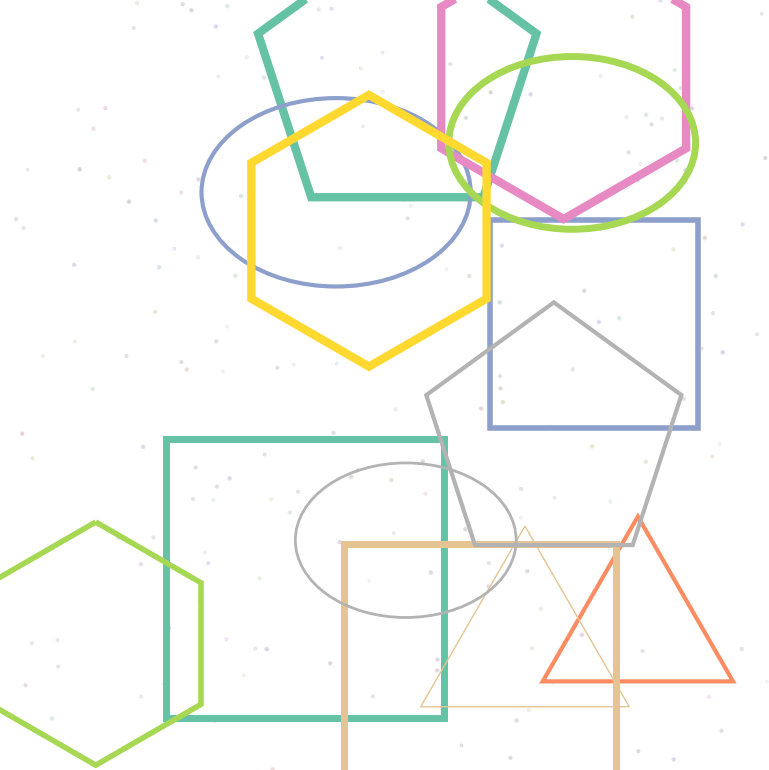[{"shape": "square", "thickness": 2.5, "radius": 0.9, "center": [0.396, 0.249]}, {"shape": "pentagon", "thickness": 3, "radius": 0.95, "center": [0.516, 0.898]}, {"shape": "triangle", "thickness": 1.5, "radius": 0.71, "center": [0.828, 0.186]}, {"shape": "oval", "thickness": 1.5, "radius": 0.87, "center": [0.436, 0.75]}, {"shape": "square", "thickness": 2, "radius": 0.68, "center": [0.771, 0.579]}, {"shape": "hexagon", "thickness": 3, "radius": 0.92, "center": [0.732, 0.899]}, {"shape": "oval", "thickness": 2.5, "radius": 0.8, "center": [0.743, 0.814]}, {"shape": "hexagon", "thickness": 2, "radius": 0.79, "center": [0.124, 0.164]}, {"shape": "hexagon", "thickness": 3, "radius": 0.88, "center": [0.479, 0.7]}, {"shape": "square", "thickness": 2.5, "radius": 0.88, "center": [0.624, 0.117]}, {"shape": "triangle", "thickness": 0.5, "radius": 0.78, "center": [0.682, 0.16]}, {"shape": "pentagon", "thickness": 1.5, "radius": 0.87, "center": [0.719, 0.433]}, {"shape": "oval", "thickness": 1, "radius": 0.72, "center": [0.527, 0.298]}]